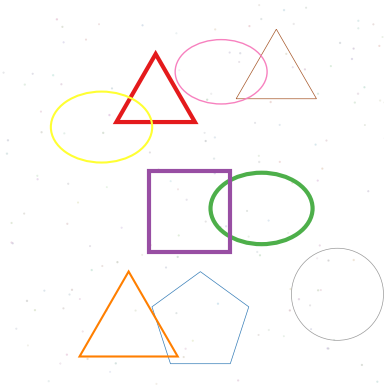[{"shape": "triangle", "thickness": 3, "radius": 0.59, "center": [0.404, 0.742]}, {"shape": "pentagon", "thickness": 0.5, "radius": 0.66, "center": [0.52, 0.162]}, {"shape": "oval", "thickness": 3, "radius": 0.66, "center": [0.679, 0.459]}, {"shape": "square", "thickness": 3, "radius": 0.53, "center": [0.491, 0.451]}, {"shape": "triangle", "thickness": 1.5, "radius": 0.74, "center": [0.334, 0.148]}, {"shape": "oval", "thickness": 1.5, "radius": 0.66, "center": [0.264, 0.67]}, {"shape": "triangle", "thickness": 0.5, "radius": 0.6, "center": [0.718, 0.804]}, {"shape": "oval", "thickness": 1, "radius": 0.6, "center": [0.574, 0.814]}, {"shape": "circle", "thickness": 0.5, "radius": 0.6, "center": [0.877, 0.236]}]